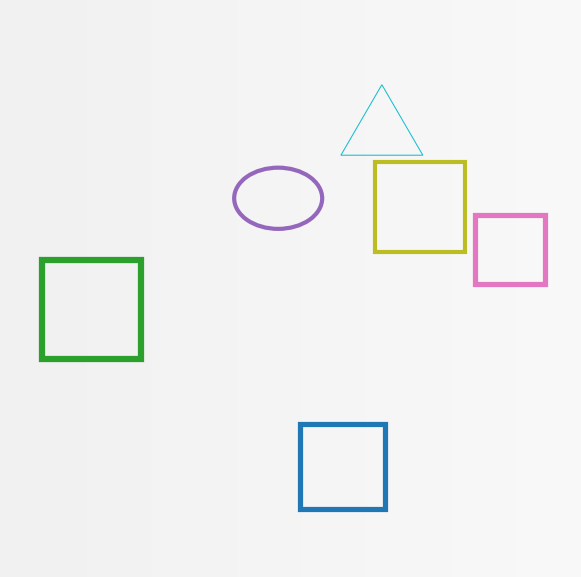[{"shape": "square", "thickness": 2.5, "radius": 0.37, "center": [0.589, 0.191]}, {"shape": "square", "thickness": 3, "radius": 0.43, "center": [0.157, 0.463]}, {"shape": "oval", "thickness": 2, "radius": 0.38, "center": [0.479, 0.656]}, {"shape": "square", "thickness": 2.5, "radius": 0.3, "center": [0.877, 0.567]}, {"shape": "square", "thickness": 2, "radius": 0.39, "center": [0.722, 0.641]}, {"shape": "triangle", "thickness": 0.5, "radius": 0.41, "center": [0.657, 0.771]}]